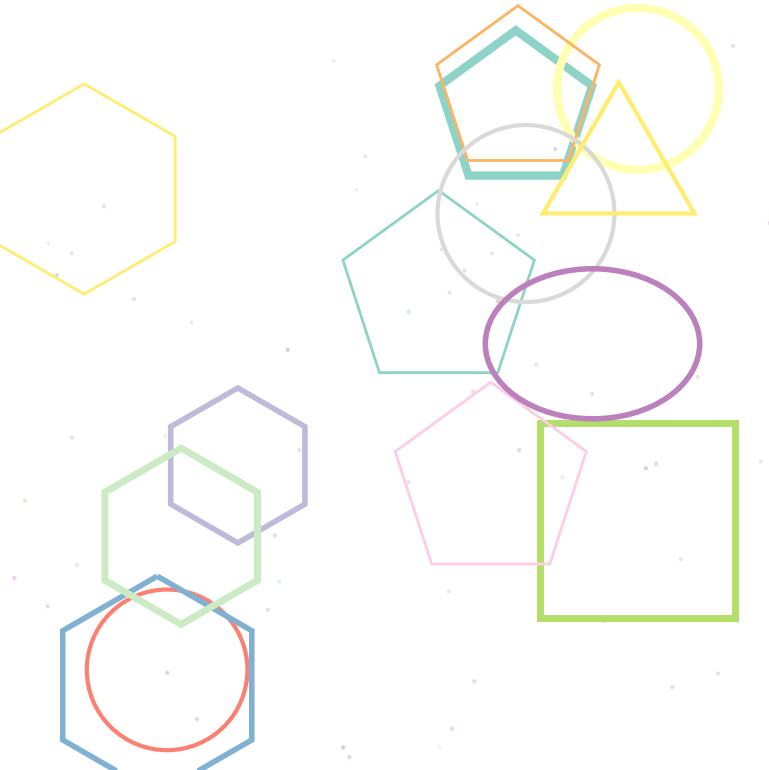[{"shape": "pentagon", "thickness": 1, "radius": 0.65, "center": [0.57, 0.622]}, {"shape": "pentagon", "thickness": 3, "radius": 0.52, "center": [0.67, 0.856]}, {"shape": "circle", "thickness": 3, "radius": 0.53, "center": [0.828, 0.885]}, {"shape": "hexagon", "thickness": 2, "radius": 0.5, "center": [0.309, 0.396]}, {"shape": "circle", "thickness": 1.5, "radius": 0.52, "center": [0.217, 0.13]}, {"shape": "hexagon", "thickness": 2, "radius": 0.71, "center": [0.204, 0.11]}, {"shape": "pentagon", "thickness": 1, "radius": 0.56, "center": [0.673, 0.881]}, {"shape": "square", "thickness": 2.5, "radius": 0.63, "center": [0.828, 0.324]}, {"shape": "pentagon", "thickness": 1, "radius": 0.65, "center": [0.637, 0.373]}, {"shape": "circle", "thickness": 1.5, "radius": 0.57, "center": [0.683, 0.723]}, {"shape": "oval", "thickness": 2, "radius": 0.7, "center": [0.769, 0.554]}, {"shape": "hexagon", "thickness": 2.5, "radius": 0.57, "center": [0.235, 0.304]}, {"shape": "triangle", "thickness": 1.5, "radius": 0.57, "center": [0.804, 0.78]}, {"shape": "hexagon", "thickness": 1, "radius": 0.68, "center": [0.109, 0.755]}]